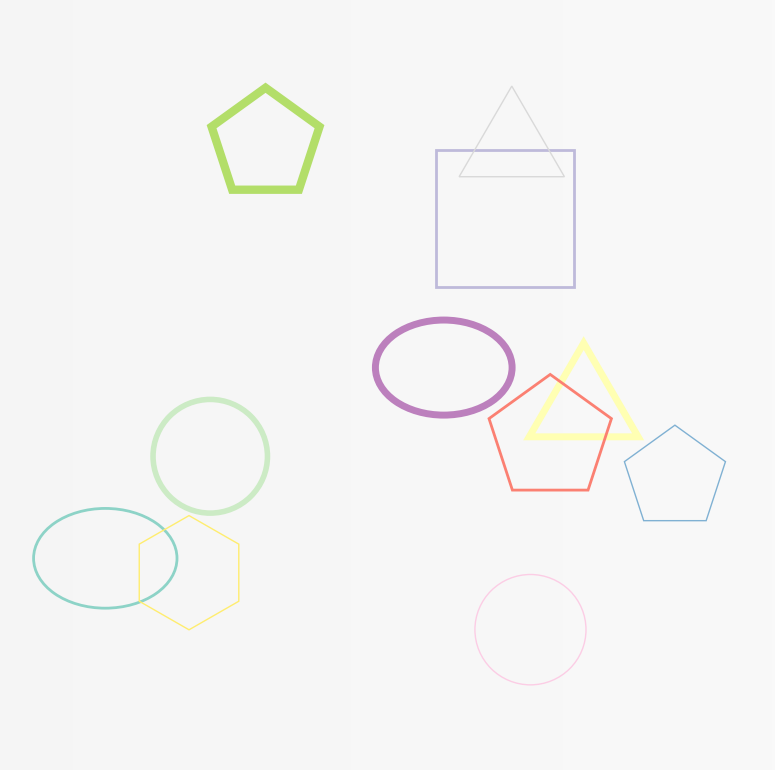[{"shape": "oval", "thickness": 1, "radius": 0.46, "center": [0.136, 0.275]}, {"shape": "triangle", "thickness": 2.5, "radius": 0.41, "center": [0.753, 0.473]}, {"shape": "square", "thickness": 1, "radius": 0.45, "center": [0.651, 0.717]}, {"shape": "pentagon", "thickness": 1, "radius": 0.42, "center": [0.71, 0.431]}, {"shape": "pentagon", "thickness": 0.5, "radius": 0.34, "center": [0.871, 0.379]}, {"shape": "pentagon", "thickness": 3, "radius": 0.37, "center": [0.343, 0.813]}, {"shape": "circle", "thickness": 0.5, "radius": 0.36, "center": [0.684, 0.182]}, {"shape": "triangle", "thickness": 0.5, "radius": 0.39, "center": [0.66, 0.81]}, {"shape": "oval", "thickness": 2.5, "radius": 0.44, "center": [0.573, 0.523]}, {"shape": "circle", "thickness": 2, "radius": 0.37, "center": [0.271, 0.407]}, {"shape": "hexagon", "thickness": 0.5, "radius": 0.37, "center": [0.244, 0.256]}]